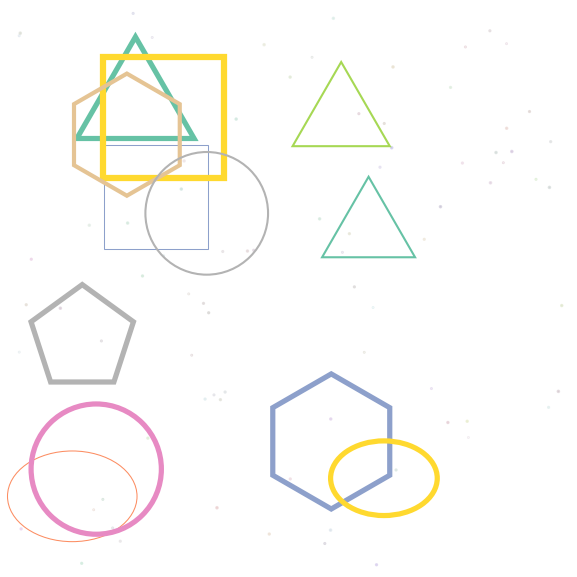[{"shape": "triangle", "thickness": 2.5, "radius": 0.59, "center": [0.235, 0.818]}, {"shape": "triangle", "thickness": 1, "radius": 0.46, "center": [0.638, 0.6]}, {"shape": "oval", "thickness": 0.5, "radius": 0.56, "center": [0.125, 0.14]}, {"shape": "square", "thickness": 0.5, "radius": 0.45, "center": [0.27, 0.658]}, {"shape": "hexagon", "thickness": 2.5, "radius": 0.58, "center": [0.574, 0.235]}, {"shape": "circle", "thickness": 2.5, "radius": 0.56, "center": [0.167, 0.187]}, {"shape": "triangle", "thickness": 1, "radius": 0.49, "center": [0.591, 0.795]}, {"shape": "square", "thickness": 3, "radius": 0.52, "center": [0.283, 0.795]}, {"shape": "oval", "thickness": 2.5, "radius": 0.46, "center": [0.665, 0.171]}, {"shape": "hexagon", "thickness": 2, "radius": 0.53, "center": [0.22, 0.766]}, {"shape": "circle", "thickness": 1, "radius": 0.53, "center": [0.358, 0.63]}, {"shape": "pentagon", "thickness": 2.5, "radius": 0.47, "center": [0.142, 0.413]}]